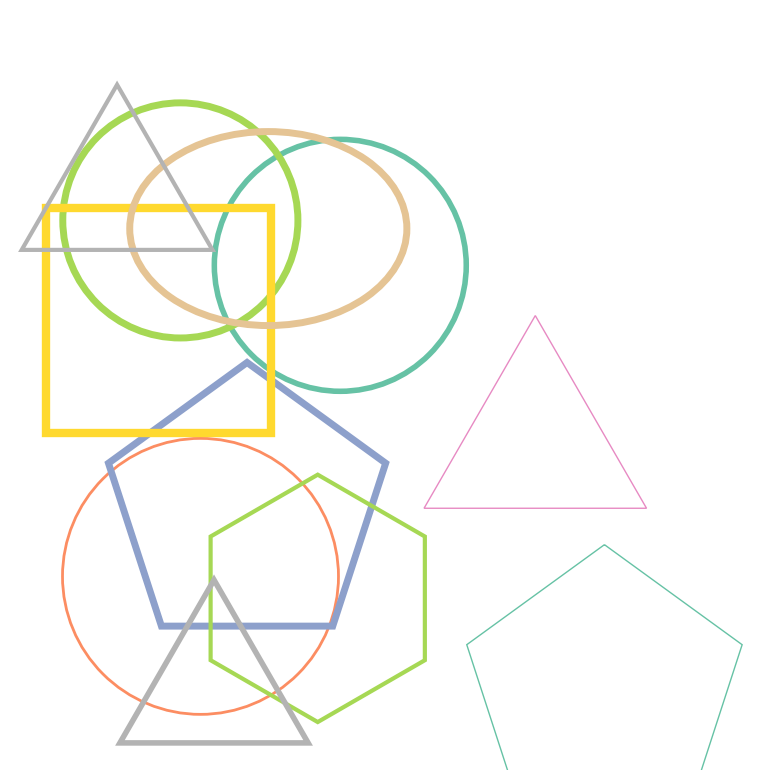[{"shape": "circle", "thickness": 2, "radius": 0.82, "center": [0.442, 0.655]}, {"shape": "pentagon", "thickness": 0.5, "radius": 0.94, "center": [0.785, 0.105]}, {"shape": "circle", "thickness": 1, "radius": 0.9, "center": [0.26, 0.251]}, {"shape": "pentagon", "thickness": 2.5, "radius": 0.95, "center": [0.321, 0.34]}, {"shape": "triangle", "thickness": 0.5, "radius": 0.83, "center": [0.695, 0.423]}, {"shape": "hexagon", "thickness": 1.5, "radius": 0.8, "center": [0.413, 0.223]}, {"shape": "circle", "thickness": 2.5, "radius": 0.76, "center": [0.234, 0.714]}, {"shape": "square", "thickness": 3, "radius": 0.73, "center": [0.206, 0.584]}, {"shape": "oval", "thickness": 2.5, "radius": 0.9, "center": [0.348, 0.703]}, {"shape": "triangle", "thickness": 1.5, "radius": 0.72, "center": [0.152, 0.747]}, {"shape": "triangle", "thickness": 2, "radius": 0.71, "center": [0.278, 0.106]}]